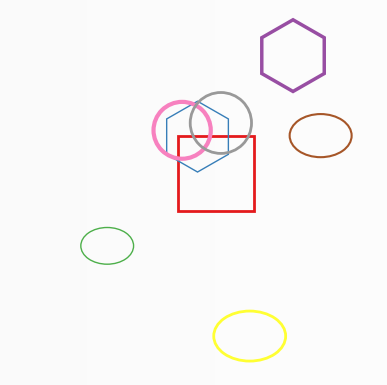[{"shape": "square", "thickness": 2, "radius": 0.49, "center": [0.556, 0.55]}, {"shape": "hexagon", "thickness": 1, "radius": 0.46, "center": [0.51, 0.645]}, {"shape": "oval", "thickness": 1, "radius": 0.34, "center": [0.277, 0.361]}, {"shape": "hexagon", "thickness": 2.5, "radius": 0.47, "center": [0.756, 0.856]}, {"shape": "oval", "thickness": 2, "radius": 0.46, "center": [0.644, 0.127]}, {"shape": "oval", "thickness": 1.5, "radius": 0.4, "center": [0.827, 0.648]}, {"shape": "circle", "thickness": 3, "radius": 0.37, "center": [0.47, 0.662]}, {"shape": "circle", "thickness": 2, "radius": 0.4, "center": [0.57, 0.681]}]